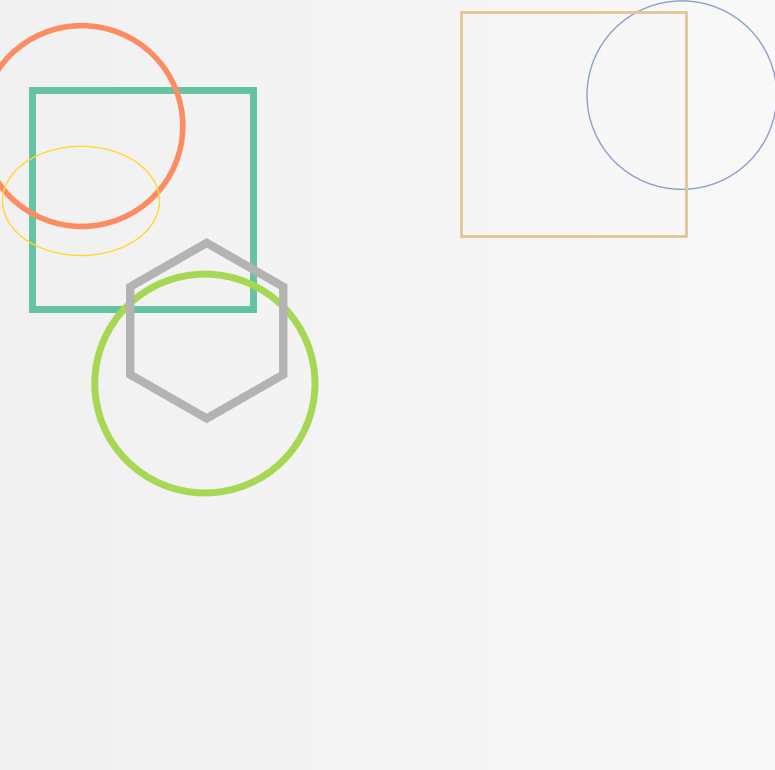[{"shape": "square", "thickness": 2.5, "radius": 0.71, "center": [0.184, 0.74]}, {"shape": "circle", "thickness": 2, "radius": 0.65, "center": [0.106, 0.836]}, {"shape": "circle", "thickness": 0.5, "radius": 0.61, "center": [0.88, 0.876]}, {"shape": "circle", "thickness": 2.5, "radius": 0.71, "center": [0.264, 0.502]}, {"shape": "oval", "thickness": 0.5, "radius": 0.51, "center": [0.105, 0.739]}, {"shape": "square", "thickness": 1, "radius": 0.73, "center": [0.74, 0.839]}, {"shape": "hexagon", "thickness": 3, "radius": 0.57, "center": [0.267, 0.571]}]